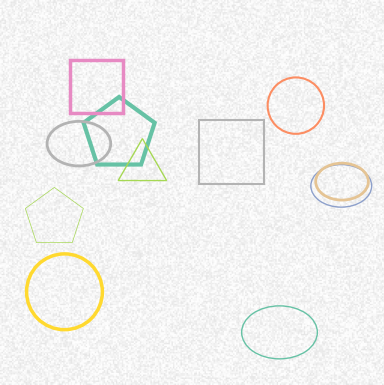[{"shape": "pentagon", "thickness": 3, "radius": 0.49, "center": [0.309, 0.651]}, {"shape": "oval", "thickness": 1, "radius": 0.49, "center": [0.726, 0.137]}, {"shape": "circle", "thickness": 1.5, "radius": 0.37, "center": [0.768, 0.726]}, {"shape": "oval", "thickness": 1, "radius": 0.39, "center": [0.886, 0.517]}, {"shape": "square", "thickness": 2.5, "radius": 0.35, "center": [0.25, 0.776]}, {"shape": "triangle", "thickness": 1, "radius": 0.36, "center": [0.37, 0.567]}, {"shape": "pentagon", "thickness": 0.5, "radius": 0.4, "center": [0.141, 0.434]}, {"shape": "circle", "thickness": 2.5, "radius": 0.49, "center": [0.167, 0.242]}, {"shape": "oval", "thickness": 2, "radius": 0.34, "center": [0.888, 0.528]}, {"shape": "oval", "thickness": 2, "radius": 0.41, "center": [0.205, 0.627]}, {"shape": "square", "thickness": 1.5, "radius": 0.42, "center": [0.601, 0.605]}]